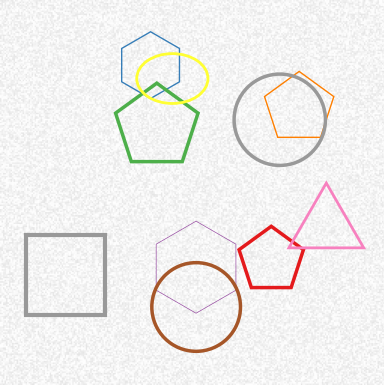[{"shape": "pentagon", "thickness": 2.5, "radius": 0.44, "center": [0.705, 0.324]}, {"shape": "hexagon", "thickness": 1, "radius": 0.43, "center": [0.391, 0.831]}, {"shape": "pentagon", "thickness": 2.5, "radius": 0.56, "center": [0.407, 0.671]}, {"shape": "hexagon", "thickness": 0.5, "radius": 0.6, "center": [0.509, 0.306]}, {"shape": "pentagon", "thickness": 1, "radius": 0.47, "center": [0.777, 0.72]}, {"shape": "oval", "thickness": 2, "radius": 0.46, "center": [0.448, 0.796]}, {"shape": "circle", "thickness": 2.5, "radius": 0.58, "center": [0.509, 0.203]}, {"shape": "triangle", "thickness": 2, "radius": 0.56, "center": [0.848, 0.412]}, {"shape": "square", "thickness": 3, "radius": 0.52, "center": [0.17, 0.286]}, {"shape": "circle", "thickness": 2.5, "radius": 0.59, "center": [0.727, 0.689]}]